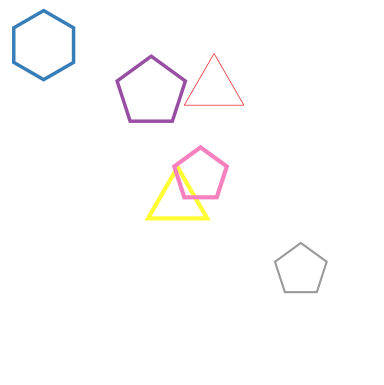[{"shape": "triangle", "thickness": 0.5, "radius": 0.45, "center": [0.556, 0.772]}, {"shape": "hexagon", "thickness": 2.5, "radius": 0.45, "center": [0.113, 0.883]}, {"shape": "pentagon", "thickness": 2.5, "radius": 0.47, "center": [0.393, 0.761]}, {"shape": "triangle", "thickness": 3, "radius": 0.44, "center": [0.461, 0.477]}, {"shape": "pentagon", "thickness": 3, "radius": 0.36, "center": [0.521, 0.546]}, {"shape": "pentagon", "thickness": 1.5, "radius": 0.35, "center": [0.781, 0.298]}]